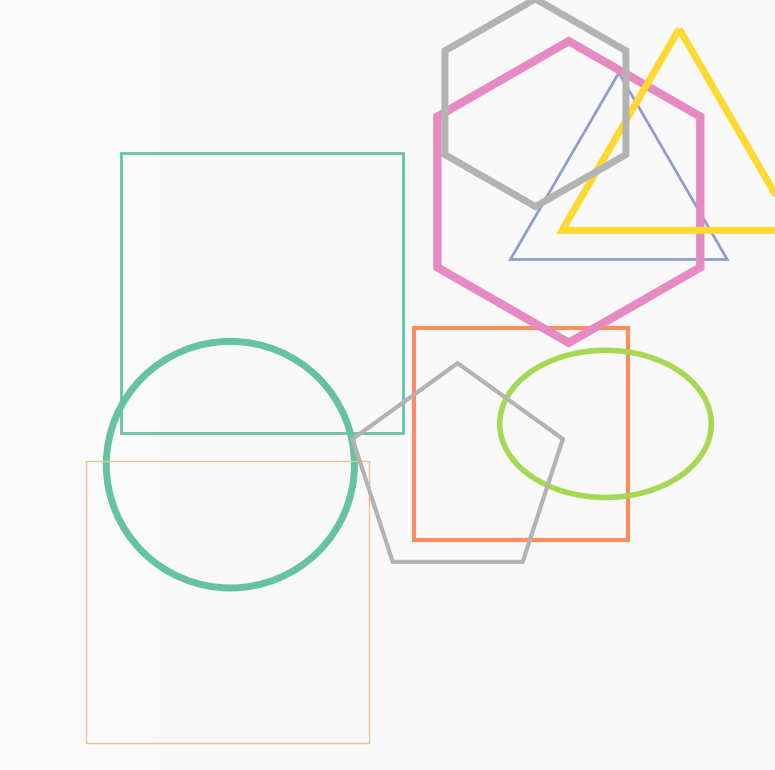[{"shape": "square", "thickness": 1, "radius": 0.91, "center": [0.338, 0.62]}, {"shape": "circle", "thickness": 2.5, "radius": 0.8, "center": [0.297, 0.397]}, {"shape": "square", "thickness": 1.5, "radius": 0.69, "center": [0.672, 0.436]}, {"shape": "triangle", "thickness": 1, "radius": 0.81, "center": [0.798, 0.744]}, {"shape": "hexagon", "thickness": 3, "radius": 0.98, "center": [0.734, 0.751]}, {"shape": "oval", "thickness": 2, "radius": 0.68, "center": [0.781, 0.45]}, {"shape": "triangle", "thickness": 2.5, "radius": 0.87, "center": [0.876, 0.788]}, {"shape": "square", "thickness": 0.5, "radius": 0.91, "center": [0.294, 0.218]}, {"shape": "hexagon", "thickness": 2.5, "radius": 0.67, "center": [0.691, 0.867]}, {"shape": "pentagon", "thickness": 1.5, "radius": 0.71, "center": [0.591, 0.386]}]